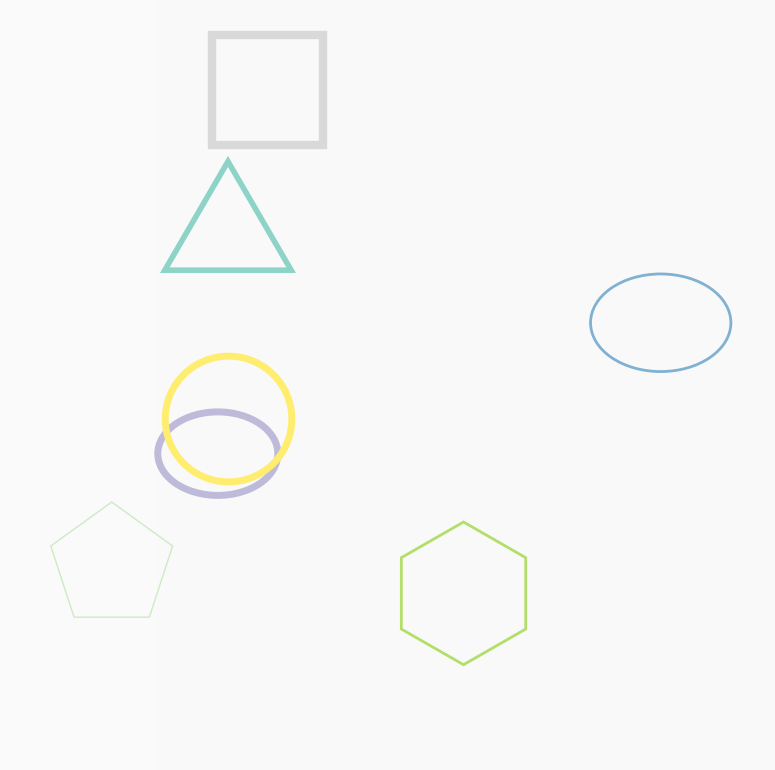[{"shape": "triangle", "thickness": 2, "radius": 0.47, "center": [0.294, 0.696]}, {"shape": "oval", "thickness": 2.5, "radius": 0.39, "center": [0.281, 0.411]}, {"shape": "oval", "thickness": 1, "radius": 0.45, "center": [0.853, 0.581]}, {"shape": "hexagon", "thickness": 1, "radius": 0.46, "center": [0.598, 0.229]}, {"shape": "square", "thickness": 3, "radius": 0.36, "center": [0.346, 0.883]}, {"shape": "pentagon", "thickness": 0.5, "radius": 0.41, "center": [0.144, 0.265]}, {"shape": "circle", "thickness": 2.5, "radius": 0.41, "center": [0.295, 0.456]}]